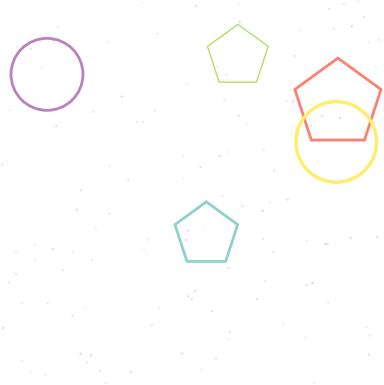[{"shape": "pentagon", "thickness": 2, "radius": 0.43, "center": [0.536, 0.39]}, {"shape": "pentagon", "thickness": 2, "radius": 0.59, "center": [0.878, 0.731]}, {"shape": "pentagon", "thickness": 1, "radius": 0.41, "center": [0.618, 0.854]}, {"shape": "circle", "thickness": 2, "radius": 0.47, "center": [0.122, 0.807]}, {"shape": "circle", "thickness": 2.5, "radius": 0.52, "center": [0.873, 0.632]}]